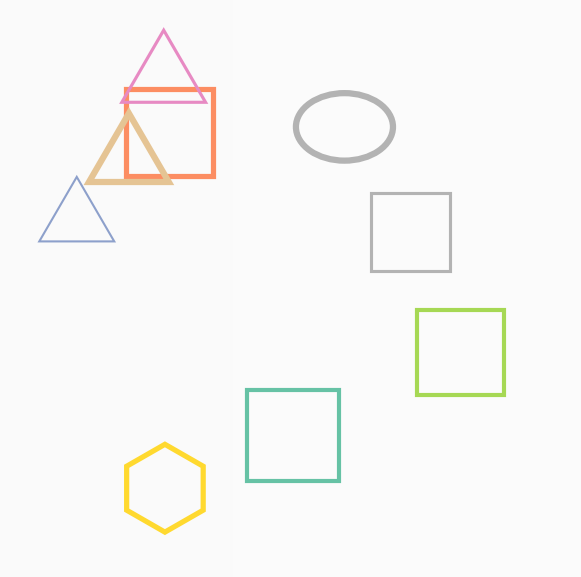[{"shape": "square", "thickness": 2, "radius": 0.4, "center": [0.504, 0.245]}, {"shape": "square", "thickness": 2.5, "radius": 0.37, "center": [0.292, 0.77]}, {"shape": "triangle", "thickness": 1, "radius": 0.37, "center": [0.132, 0.618]}, {"shape": "triangle", "thickness": 1.5, "radius": 0.42, "center": [0.282, 0.864]}, {"shape": "square", "thickness": 2, "radius": 0.37, "center": [0.792, 0.389]}, {"shape": "hexagon", "thickness": 2.5, "radius": 0.38, "center": [0.284, 0.154]}, {"shape": "triangle", "thickness": 3, "radius": 0.4, "center": [0.222, 0.724]}, {"shape": "square", "thickness": 1.5, "radius": 0.34, "center": [0.706, 0.598]}, {"shape": "oval", "thickness": 3, "radius": 0.42, "center": [0.593, 0.779]}]